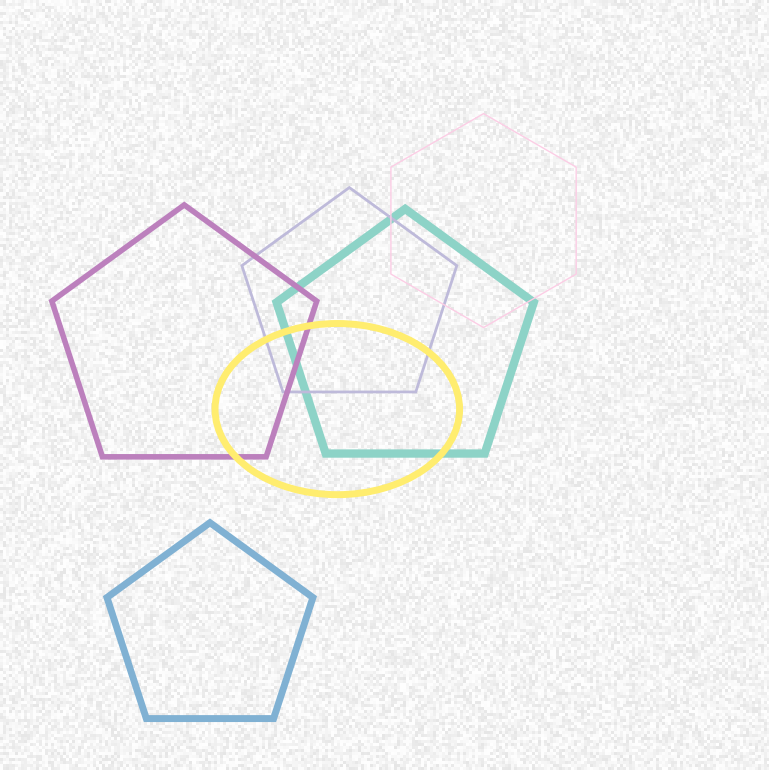[{"shape": "pentagon", "thickness": 3, "radius": 0.88, "center": [0.526, 0.553]}, {"shape": "pentagon", "thickness": 1, "radius": 0.73, "center": [0.454, 0.61]}, {"shape": "pentagon", "thickness": 2.5, "radius": 0.7, "center": [0.273, 0.181]}, {"shape": "hexagon", "thickness": 0.5, "radius": 0.69, "center": [0.628, 0.714]}, {"shape": "pentagon", "thickness": 2, "radius": 0.9, "center": [0.239, 0.553]}, {"shape": "oval", "thickness": 2.5, "radius": 0.79, "center": [0.438, 0.469]}]